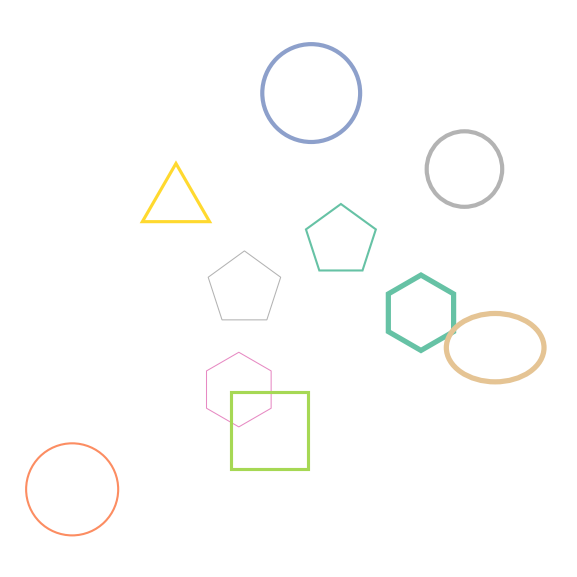[{"shape": "hexagon", "thickness": 2.5, "radius": 0.33, "center": [0.729, 0.458]}, {"shape": "pentagon", "thickness": 1, "radius": 0.32, "center": [0.59, 0.582]}, {"shape": "circle", "thickness": 1, "radius": 0.4, "center": [0.125, 0.152]}, {"shape": "circle", "thickness": 2, "radius": 0.42, "center": [0.539, 0.838]}, {"shape": "hexagon", "thickness": 0.5, "radius": 0.32, "center": [0.414, 0.325]}, {"shape": "square", "thickness": 1.5, "radius": 0.33, "center": [0.467, 0.254]}, {"shape": "triangle", "thickness": 1.5, "radius": 0.34, "center": [0.305, 0.649]}, {"shape": "oval", "thickness": 2.5, "radius": 0.42, "center": [0.857, 0.397]}, {"shape": "circle", "thickness": 2, "radius": 0.33, "center": [0.804, 0.706]}, {"shape": "pentagon", "thickness": 0.5, "radius": 0.33, "center": [0.423, 0.499]}]